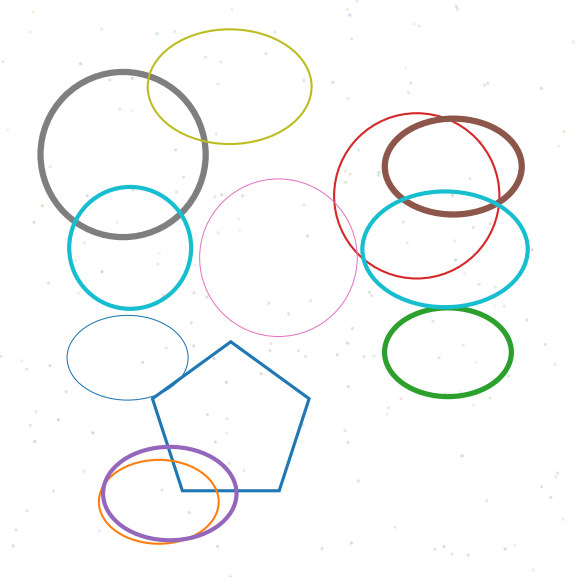[{"shape": "pentagon", "thickness": 1.5, "radius": 0.71, "center": [0.4, 0.265]}, {"shape": "oval", "thickness": 0.5, "radius": 0.52, "center": [0.221, 0.38]}, {"shape": "oval", "thickness": 1, "radius": 0.52, "center": [0.275, 0.13]}, {"shape": "oval", "thickness": 2.5, "radius": 0.55, "center": [0.776, 0.389]}, {"shape": "circle", "thickness": 1, "radius": 0.72, "center": [0.722, 0.66]}, {"shape": "oval", "thickness": 2, "radius": 0.58, "center": [0.294, 0.144]}, {"shape": "oval", "thickness": 3, "radius": 0.59, "center": [0.785, 0.711]}, {"shape": "circle", "thickness": 0.5, "radius": 0.68, "center": [0.482, 0.553]}, {"shape": "circle", "thickness": 3, "radius": 0.71, "center": [0.213, 0.732]}, {"shape": "oval", "thickness": 1, "radius": 0.71, "center": [0.398, 0.849]}, {"shape": "circle", "thickness": 2, "radius": 0.53, "center": [0.225, 0.57]}, {"shape": "oval", "thickness": 2, "radius": 0.72, "center": [0.771, 0.567]}]